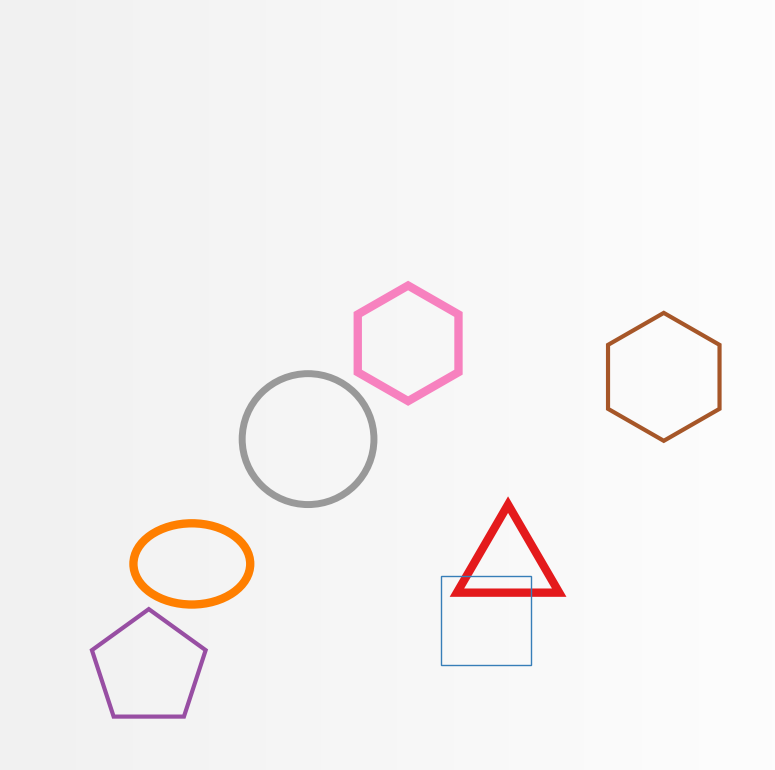[{"shape": "triangle", "thickness": 3, "radius": 0.38, "center": [0.656, 0.268]}, {"shape": "square", "thickness": 0.5, "radius": 0.29, "center": [0.627, 0.194]}, {"shape": "pentagon", "thickness": 1.5, "radius": 0.39, "center": [0.192, 0.132]}, {"shape": "oval", "thickness": 3, "radius": 0.38, "center": [0.248, 0.268]}, {"shape": "hexagon", "thickness": 1.5, "radius": 0.42, "center": [0.856, 0.511]}, {"shape": "hexagon", "thickness": 3, "radius": 0.38, "center": [0.527, 0.554]}, {"shape": "circle", "thickness": 2.5, "radius": 0.43, "center": [0.397, 0.43]}]